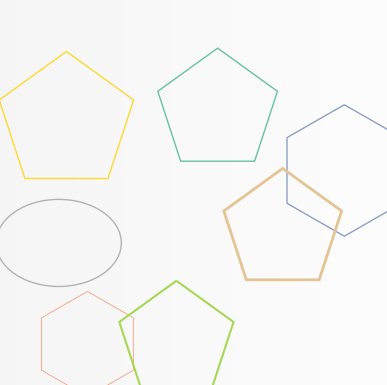[{"shape": "pentagon", "thickness": 1, "radius": 0.81, "center": [0.562, 0.713]}, {"shape": "hexagon", "thickness": 0.5, "radius": 0.68, "center": [0.226, 0.106]}, {"shape": "hexagon", "thickness": 1, "radius": 0.85, "center": [0.889, 0.557]}, {"shape": "pentagon", "thickness": 1.5, "radius": 0.77, "center": [0.455, 0.116]}, {"shape": "pentagon", "thickness": 1, "radius": 0.91, "center": [0.171, 0.684]}, {"shape": "pentagon", "thickness": 2, "radius": 0.8, "center": [0.73, 0.403]}, {"shape": "oval", "thickness": 1, "radius": 0.81, "center": [0.152, 0.369]}]